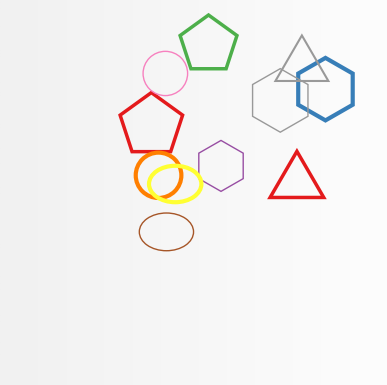[{"shape": "pentagon", "thickness": 2.5, "radius": 0.42, "center": [0.391, 0.675]}, {"shape": "triangle", "thickness": 2.5, "radius": 0.4, "center": [0.766, 0.527]}, {"shape": "hexagon", "thickness": 3, "radius": 0.41, "center": [0.84, 0.768]}, {"shape": "pentagon", "thickness": 2.5, "radius": 0.39, "center": [0.538, 0.884]}, {"shape": "hexagon", "thickness": 1, "radius": 0.33, "center": [0.57, 0.569]}, {"shape": "circle", "thickness": 3, "radius": 0.29, "center": [0.409, 0.545]}, {"shape": "oval", "thickness": 3, "radius": 0.34, "center": [0.452, 0.522]}, {"shape": "oval", "thickness": 1, "radius": 0.35, "center": [0.429, 0.398]}, {"shape": "circle", "thickness": 1, "radius": 0.29, "center": [0.427, 0.809]}, {"shape": "hexagon", "thickness": 1, "radius": 0.41, "center": [0.723, 0.739]}, {"shape": "triangle", "thickness": 1.5, "radius": 0.39, "center": [0.779, 0.829]}]